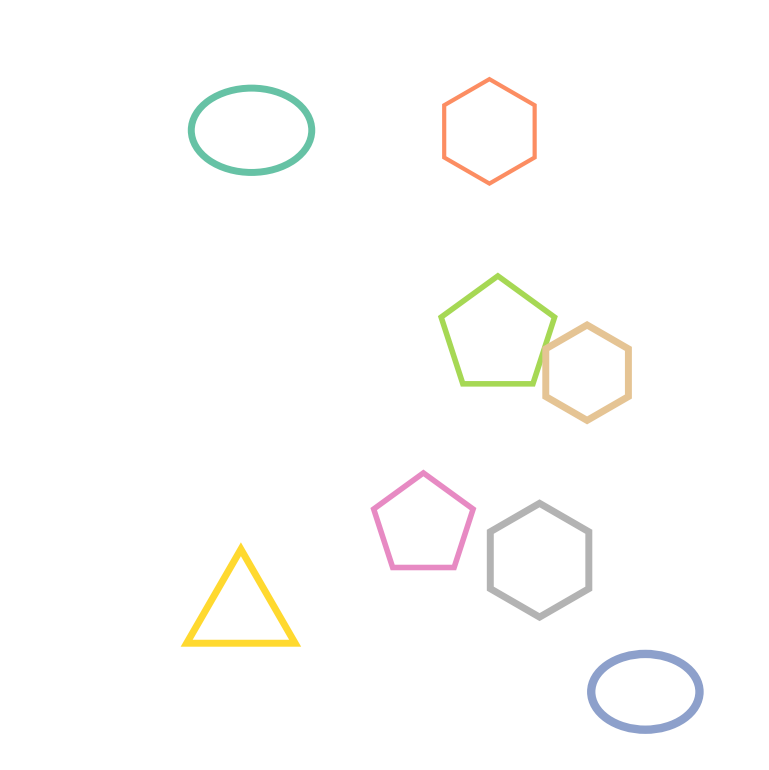[{"shape": "oval", "thickness": 2.5, "radius": 0.39, "center": [0.327, 0.831]}, {"shape": "hexagon", "thickness": 1.5, "radius": 0.34, "center": [0.636, 0.829]}, {"shape": "oval", "thickness": 3, "radius": 0.35, "center": [0.838, 0.102]}, {"shape": "pentagon", "thickness": 2, "radius": 0.34, "center": [0.55, 0.318]}, {"shape": "pentagon", "thickness": 2, "radius": 0.39, "center": [0.647, 0.564]}, {"shape": "triangle", "thickness": 2.5, "radius": 0.41, "center": [0.313, 0.205]}, {"shape": "hexagon", "thickness": 2.5, "radius": 0.31, "center": [0.762, 0.516]}, {"shape": "hexagon", "thickness": 2.5, "radius": 0.37, "center": [0.701, 0.272]}]